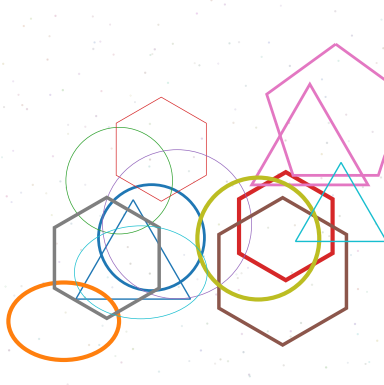[{"shape": "triangle", "thickness": 1, "radius": 0.86, "center": [0.346, 0.309]}, {"shape": "circle", "thickness": 2, "radius": 0.69, "center": [0.393, 0.383]}, {"shape": "oval", "thickness": 3, "radius": 0.72, "center": [0.166, 0.166]}, {"shape": "circle", "thickness": 0.5, "radius": 0.69, "center": [0.31, 0.531]}, {"shape": "hexagon", "thickness": 0.5, "radius": 0.68, "center": [0.419, 0.612]}, {"shape": "hexagon", "thickness": 3, "radius": 0.7, "center": [0.742, 0.413]}, {"shape": "circle", "thickness": 0.5, "radius": 0.97, "center": [0.46, 0.418]}, {"shape": "hexagon", "thickness": 2.5, "radius": 0.96, "center": [0.734, 0.295]}, {"shape": "pentagon", "thickness": 2, "radius": 0.94, "center": [0.872, 0.697]}, {"shape": "triangle", "thickness": 2, "radius": 0.87, "center": [0.805, 0.607]}, {"shape": "hexagon", "thickness": 2.5, "radius": 0.79, "center": [0.277, 0.33]}, {"shape": "circle", "thickness": 3, "radius": 0.79, "center": [0.671, 0.38]}, {"shape": "oval", "thickness": 0.5, "radius": 0.86, "center": [0.366, 0.293]}, {"shape": "triangle", "thickness": 1, "radius": 0.68, "center": [0.886, 0.441]}]